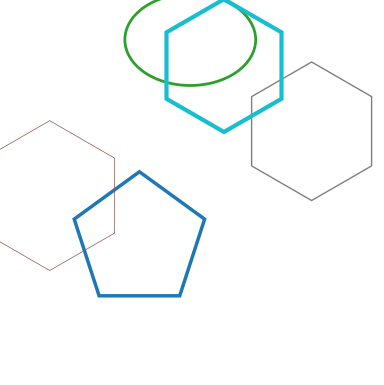[{"shape": "pentagon", "thickness": 2.5, "radius": 0.89, "center": [0.362, 0.376]}, {"shape": "oval", "thickness": 2, "radius": 0.85, "center": [0.494, 0.897]}, {"shape": "hexagon", "thickness": 0.5, "radius": 0.97, "center": [0.129, 0.492]}, {"shape": "hexagon", "thickness": 1, "radius": 0.9, "center": [0.809, 0.659]}, {"shape": "hexagon", "thickness": 3, "radius": 0.86, "center": [0.582, 0.83]}]